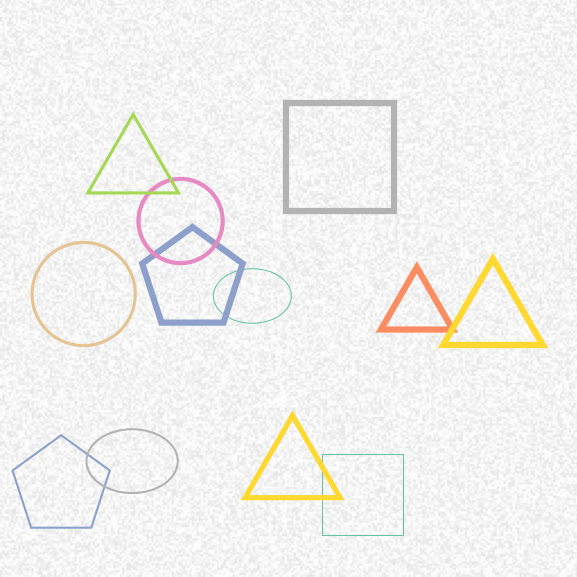[{"shape": "oval", "thickness": 0.5, "radius": 0.34, "center": [0.437, 0.487]}, {"shape": "square", "thickness": 0.5, "radius": 0.35, "center": [0.627, 0.143]}, {"shape": "triangle", "thickness": 3, "radius": 0.36, "center": [0.722, 0.464]}, {"shape": "pentagon", "thickness": 3, "radius": 0.46, "center": [0.333, 0.514]}, {"shape": "pentagon", "thickness": 1, "radius": 0.44, "center": [0.106, 0.157]}, {"shape": "circle", "thickness": 2, "radius": 0.36, "center": [0.313, 0.616]}, {"shape": "triangle", "thickness": 1.5, "radius": 0.45, "center": [0.231, 0.71]}, {"shape": "triangle", "thickness": 3, "radius": 0.5, "center": [0.854, 0.452]}, {"shape": "triangle", "thickness": 2.5, "radius": 0.47, "center": [0.507, 0.185]}, {"shape": "circle", "thickness": 1.5, "radius": 0.45, "center": [0.145, 0.49]}, {"shape": "oval", "thickness": 1, "radius": 0.4, "center": [0.229, 0.201]}, {"shape": "square", "thickness": 3, "radius": 0.47, "center": [0.589, 0.727]}]